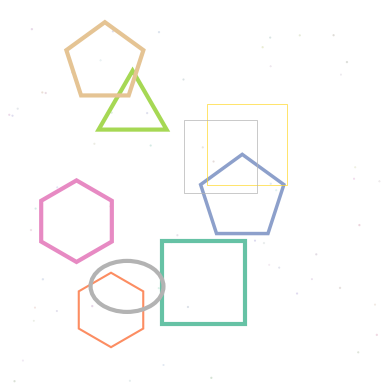[{"shape": "square", "thickness": 3, "radius": 0.54, "center": [0.53, 0.267]}, {"shape": "hexagon", "thickness": 1.5, "radius": 0.48, "center": [0.288, 0.195]}, {"shape": "pentagon", "thickness": 2.5, "radius": 0.57, "center": [0.629, 0.485]}, {"shape": "hexagon", "thickness": 3, "radius": 0.53, "center": [0.199, 0.426]}, {"shape": "triangle", "thickness": 3, "radius": 0.51, "center": [0.344, 0.714]}, {"shape": "square", "thickness": 0.5, "radius": 0.53, "center": [0.641, 0.624]}, {"shape": "pentagon", "thickness": 3, "radius": 0.53, "center": [0.272, 0.837]}, {"shape": "oval", "thickness": 3, "radius": 0.47, "center": [0.33, 0.256]}, {"shape": "square", "thickness": 0.5, "radius": 0.47, "center": [0.572, 0.594]}]